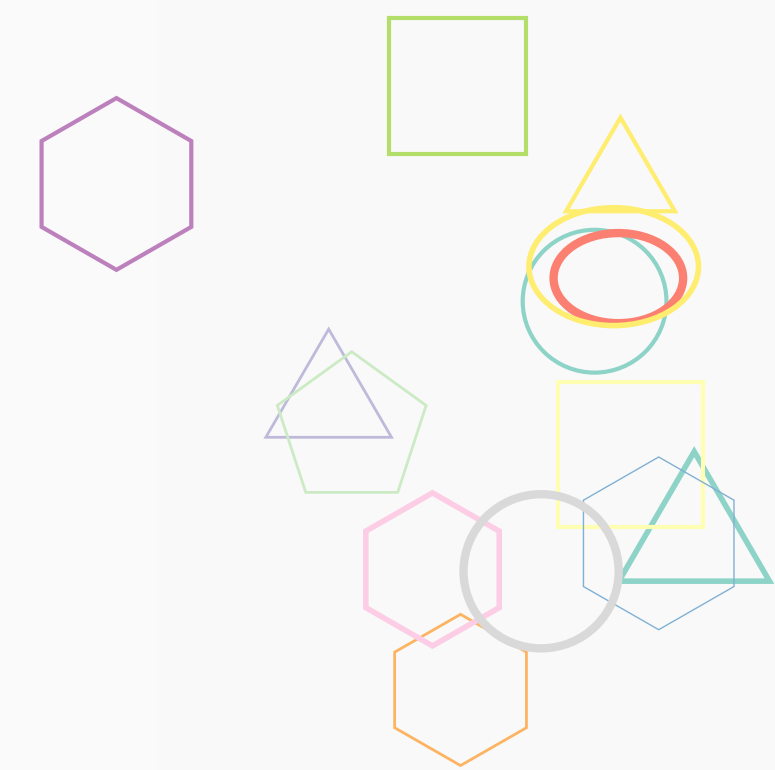[{"shape": "circle", "thickness": 1.5, "radius": 0.46, "center": [0.767, 0.609]}, {"shape": "triangle", "thickness": 2, "radius": 0.56, "center": [0.896, 0.301]}, {"shape": "square", "thickness": 1.5, "radius": 0.47, "center": [0.814, 0.41]}, {"shape": "triangle", "thickness": 1, "radius": 0.47, "center": [0.424, 0.479]}, {"shape": "oval", "thickness": 3, "radius": 0.42, "center": [0.798, 0.639]}, {"shape": "hexagon", "thickness": 0.5, "radius": 0.56, "center": [0.85, 0.294]}, {"shape": "hexagon", "thickness": 1, "radius": 0.49, "center": [0.594, 0.104]}, {"shape": "square", "thickness": 1.5, "radius": 0.44, "center": [0.59, 0.889]}, {"shape": "hexagon", "thickness": 2, "radius": 0.5, "center": [0.558, 0.261]}, {"shape": "circle", "thickness": 3, "radius": 0.5, "center": [0.698, 0.258]}, {"shape": "hexagon", "thickness": 1.5, "radius": 0.56, "center": [0.15, 0.761]}, {"shape": "pentagon", "thickness": 1, "radius": 0.5, "center": [0.454, 0.442]}, {"shape": "oval", "thickness": 2, "radius": 0.55, "center": [0.792, 0.654]}, {"shape": "triangle", "thickness": 1.5, "radius": 0.41, "center": [0.801, 0.766]}]